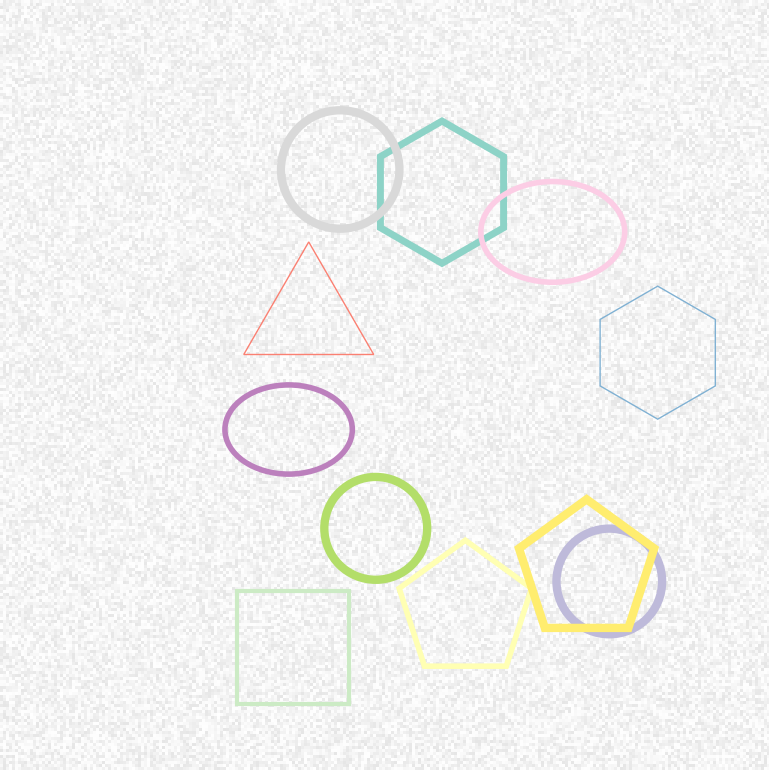[{"shape": "hexagon", "thickness": 2.5, "radius": 0.46, "center": [0.574, 0.75]}, {"shape": "pentagon", "thickness": 2, "radius": 0.45, "center": [0.604, 0.208]}, {"shape": "circle", "thickness": 3, "radius": 0.34, "center": [0.791, 0.245]}, {"shape": "triangle", "thickness": 0.5, "radius": 0.49, "center": [0.401, 0.588]}, {"shape": "hexagon", "thickness": 0.5, "radius": 0.43, "center": [0.854, 0.542]}, {"shape": "circle", "thickness": 3, "radius": 0.33, "center": [0.488, 0.314]}, {"shape": "oval", "thickness": 2, "radius": 0.47, "center": [0.718, 0.699]}, {"shape": "circle", "thickness": 3, "radius": 0.38, "center": [0.442, 0.78]}, {"shape": "oval", "thickness": 2, "radius": 0.41, "center": [0.375, 0.442]}, {"shape": "square", "thickness": 1.5, "radius": 0.37, "center": [0.38, 0.159]}, {"shape": "pentagon", "thickness": 3, "radius": 0.46, "center": [0.762, 0.259]}]